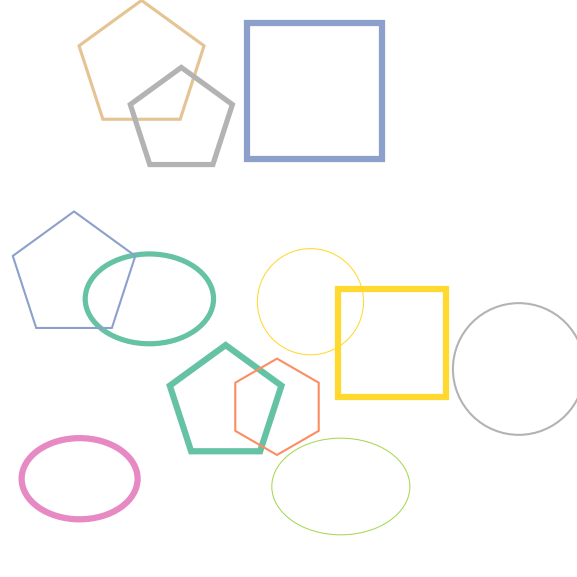[{"shape": "pentagon", "thickness": 3, "radius": 0.51, "center": [0.391, 0.3]}, {"shape": "oval", "thickness": 2.5, "radius": 0.56, "center": [0.259, 0.482]}, {"shape": "hexagon", "thickness": 1, "radius": 0.42, "center": [0.48, 0.295]}, {"shape": "square", "thickness": 3, "radius": 0.59, "center": [0.545, 0.842]}, {"shape": "pentagon", "thickness": 1, "radius": 0.56, "center": [0.128, 0.521]}, {"shape": "oval", "thickness": 3, "radius": 0.5, "center": [0.138, 0.17]}, {"shape": "oval", "thickness": 0.5, "radius": 0.6, "center": [0.59, 0.157]}, {"shape": "square", "thickness": 3, "radius": 0.47, "center": [0.679, 0.405]}, {"shape": "circle", "thickness": 0.5, "radius": 0.46, "center": [0.538, 0.477]}, {"shape": "pentagon", "thickness": 1.5, "radius": 0.57, "center": [0.245, 0.885]}, {"shape": "circle", "thickness": 1, "radius": 0.57, "center": [0.898, 0.36]}, {"shape": "pentagon", "thickness": 2.5, "radius": 0.46, "center": [0.314, 0.789]}]